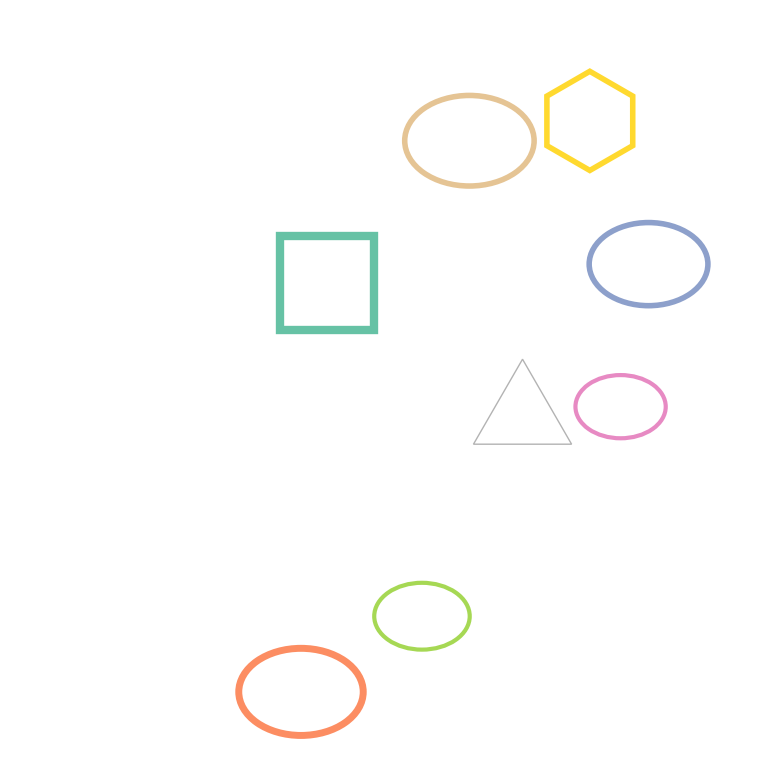[{"shape": "square", "thickness": 3, "radius": 0.31, "center": [0.425, 0.633]}, {"shape": "oval", "thickness": 2.5, "radius": 0.4, "center": [0.391, 0.101]}, {"shape": "oval", "thickness": 2, "radius": 0.39, "center": [0.842, 0.657]}, {"shape": "oval", "thickness": 1.5, "radius": 0.29, "center": [0.806, 0.472]}, {"shape": "oval", "thickness": 1.5, "radius": 0.31, "center": [0.548, 0.2]}, {"shape": "hexagon", "thickness": 2, "radius": 0.32, "center": [0.766, 0.843]}, {"shape": "oval", "thickness": 2, "radius": 0.42, "center": [0.61, 0.817]}, {"shape": "triangle", "thickness": 0.5, "radius": 0.37, "center": [0.679, 0.46]}]